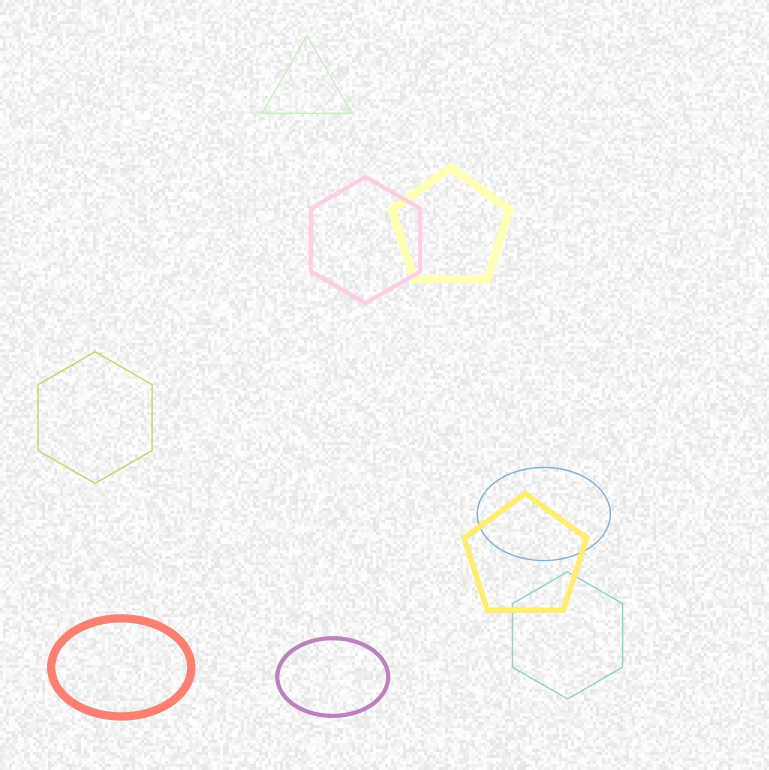[{"shape": "hexagon", "thickness": 0.5, "radius": 0.41, "center": [0.737, 0.175]}, {"shape": "pentagon", "thickness": 3, "radius": 0.4, "center": [0.585, 0.702]}, {"shape": "oval", "thickness": 3, "radius": 0.46, "center": [0.158, 0.133]}, {"shape": "oval", "thickness": 0.5, "radius": 0.43, "center": [0.706, 0.332]}, {"shape": "hexagon", "thickness": 0.5, "radius": 0.43, "center": [0.123, 0.458]}, {"shape": "hexagon", "thickness": 1.5, "radius": 0.41, "center": [0.475, 0.688]}, {"shape": "oval", "thickness": 1.5, "radius": 0.36, "center": [0.432, 0.121]}, {"shape": "triangle", "thickness": 0.5, "radius": 0.34, "center": [0.399, 0.887]}, {"shape": "pentagon", "thickness": 2, "radius": 0.42, "center": [0.682, 0.275]}]